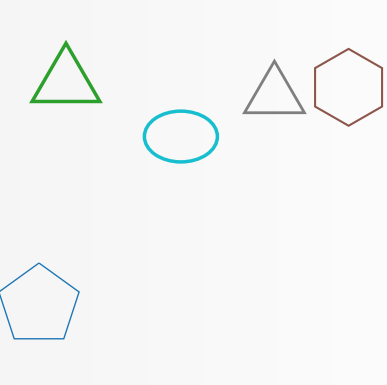[{"shape": "pentagon", "thickness": 1, "radius": 0.54, "center": [0.101, 0.208]}, {"shape": "triangle", "thickness": 2.5, "radius": 0.5, "center": [0.17, 0.787]}, {"shape": "hexagon", "thickness": 1.5, "radius": 0.5, "center": [0.9, 0.773]}, {"shape": "triangle", "thickness": 2, "radius": 0.45, "center": [0.708, 0.752]}, {"shape": "oval", "thickness": 2.5, "radius": 0.47, "center": [0.467, 0.645]}]